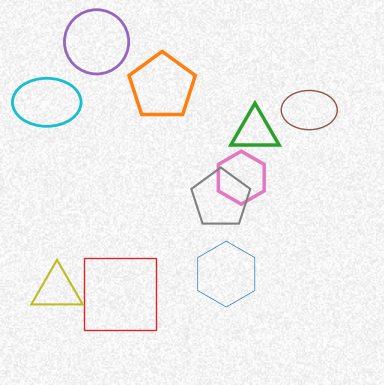[{"shape": "hexagon", "thickness": 0.5, "radius": 0.43, "center": [0.588, 0.288]}, {"shape": "pentagon", "thickness": 2.5, "radius": 0.45, "center": [0.421, 0.776]}, {"shape": "triangle", "thickness": 2.5, "radius": 0.36, "center": [0.662, 0.659]}, {"shape": "square", "thickness": 1, "radius": 0.47, "center": [0.311, 0.236]}, {"shape": "circle", "thickness": 2, "radius": 0.42, "center": [0.251, 0.891]}, {"shape": "oval", "thickness": 1, "radius": 0.36, "center": [0.803, 0.714]}, {"shape": "hexagon", "thickness": 2.5, "radius": 0.34, "center": [0.627, 0.539]}, {"shape": "pentagon", "thickness": 1.5, "radius": 0.4, "center": [0.574, 0.484]}, {"shape": "triangle", "thickness": 1.5, "radius": 0.39, "center": [0.148, 0.248]}, {"shape": "oval", "thickness": 2, "radius": 0.45, "center": [0.121, 0.734]}]